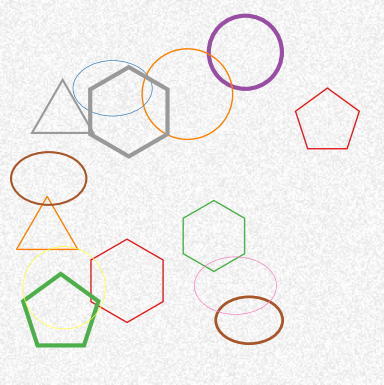[{"shape": "pentagon", "thickness": 1, "radius": 0.44, "center": [0.85, 0.684]}, {"shape": "hexagon", "thickness": 1, "radius": 0.54, "center": [0.33, 0.271]}, {"shape": "oval", "thickness": 0.5, "radius": 0.51, "center": [0.293, 0.771]}, {"shape": "hexagon", "thickness": 1, "radius": 0.46, "center": [0.556, 0.387]}, {"shape": "pentagon", "thickness": 3, "radius": 0.51, "center": [0.158, 0.186]}, {"shape": "circle", "thickness": 3, "radius": 0.47, "center": [0.637, 0.864]}, {"shape": "triangle", "thickness": 1, "radius": 0.46, "center": [0.123, 0.398]}, {"shape": "circle", "thickness": 1, "radius": 0.59, "center": [0.487, 0.756]}, {"shape": "circle", "thickness": 0.5, "radius": 0.54, "center": [0.167, 0.253]}, {"shape": "oval", "thickness": 2, "radius": 0.43, "center": [0.647, 0.168]}, {"shape": "oval", "thickness": 1.5, "radius": 0.49, "center": [0.126, 0.536]}, {"shape": "oval", "thickness": 0.5, "radius": 0.53, "center": [0.611, 0.258]}, {"shape": "triangle", "thickness": 1.5, "radius": 0.46, "center": [0.163, 0.701]}, {"shape": "hexagon", "thickness": 3, "radius": 0.58, "center": [0.335, 0.71]}]